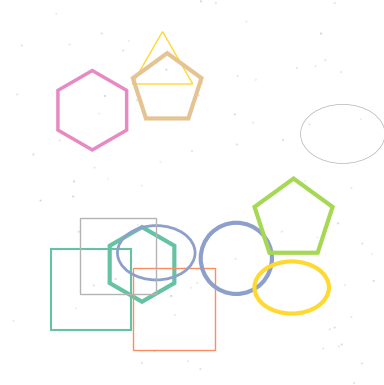[{"shape": "hexagon", "thickness": 3, "radius": 0.48, "center": [0.369, 0.313]}, {"shape": "square", "thickness": 1.5, "radius": 0.52, "center": [0.236, 0.248]}, {"shape": "square", "thickness": 1, "radius": 0.53, "center": [0.452, 0.198]}, {"shape": "oval", "thickness": 2, "radius": 0.5, "center": [0.406, 0.343]}, {"shape": "circle", "thickness": 3, "radius": 0.46, "center": [0.614, 0.329]}, {"shape": "hexagon", "thickness": 2.5, "radius": 0.52, "center": [0.24, 0.714]}, {"shape": "pentagon", "thickness": 3, "radius": 0.53, "center": [0.762, 0.43]}, {"shape": "triangle", "thickness": 1, "radius": 0.45, "center": [0.422, 0.827]}, {"shape": "oval", "thickness": 3, "radius": 0.48, "center": [0.758, 0.253]}, {"shape": "pentagon", "thickness": 3, "radius": 0.47, "center": [0.434, 0.768]}, {"shape": "oval", "thickness": 0.5, "radius": 0.55, "center": [0.89, 0.652]}, {"shape": "square", "thickness": 1, "radius": 0.5, "center": [0.307, 0.335]}]